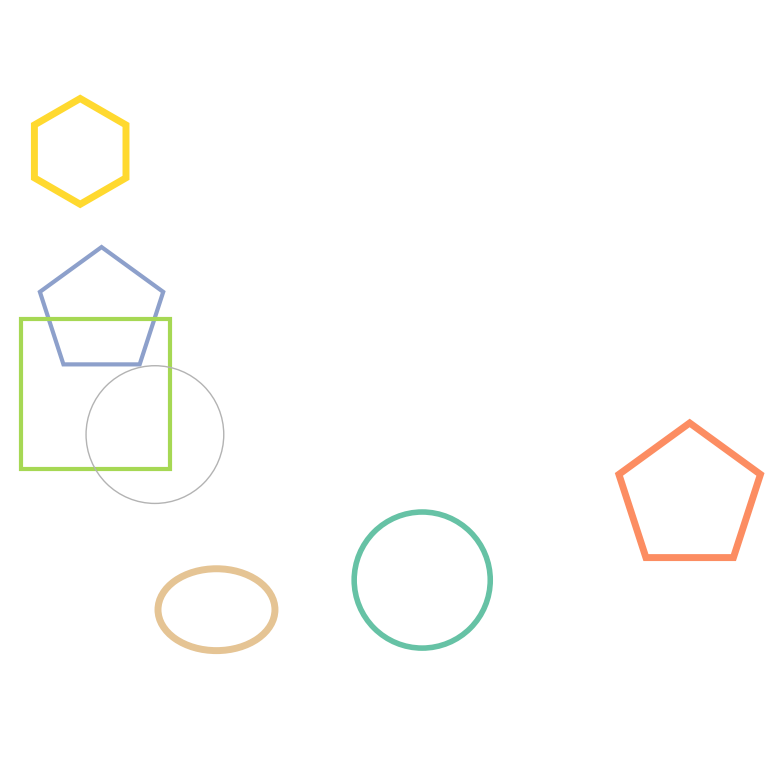[{"shape": "circle", "thickness": 2, "radius": 0.44, "center": [0.548, 0.247]}, {"shape": "pentagon", "thickness": 2.5, "radius": 0.48, "center": [0.896, 0.354]}, {"shape": "pentagon", "thickness": 1.5, "radius": 0.42, "center": [0.132, 0.595]}, {"shape": "square", "thickness": 1.5, "radius": 0.49, "center": [0.124, 0.488]}, {"shape": "hexagon", "thickness": 2.5, "radius": 0.34, "center": [0.104, 0.803]}, {"shape": "oval", "thickness": 2.5, "radius": 0.38, "center": [0.281, 0.208]}, {"shape": "circle", "thickness": 0.5, "radius": 0.45, "center": [0.201, 0.436]}]